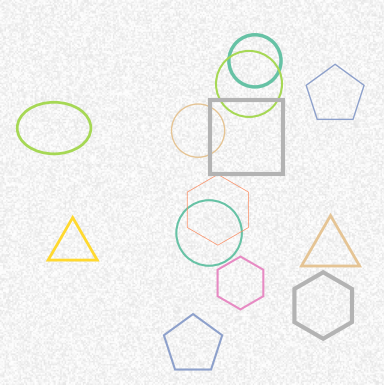[{"shape": "circle", "thickness": 1.5, "radius": 0.43, "center": [0.543, 0.395]}, {"shape": "circle", "thickness": 2.5, "radius": 0.34, "center": [0.662, 0.842]}, {"shape": "hexagon", "thickness": 0.5, "radius": 0.46, "center": [0.566, 0.455]}, {"shape": "pentagon", "thickness": 1.5, "radius": 0.4, "center": [0.501, 0.105]}, {"shape": "pentagon", "thickness": 1, "radius": 0.4, "center": [0.87, 0.754]}, {"shape": "hexagon", "thickness": 1.5, "radius": 0.34, "center": [0.625, 0.265]}, {"shape": "circle", "thickness": 1.5, "radius": 0.43, "center": [0.647, 0.782]}, {"shape": "oval", "thickness": 2, "radius": 0.48, "center": [0.14, 0.667]}, {"shape": "triangle", "thickness": 2, "radius": 0.37, "center": [0.189, 0.361]}, {"shape": "circle", "thickness": 1, "radius": 0.35, "center": [0.515, 0.661]}, {"shape": "triangle", "thickness": 2, "radius": 0.44, "center": [0.859, 0.353]}, {"shape": "square", "thickness": 3, "radius": 0.48, "center": [0.641, 0.644]}, {"shape": "hexagon", "thickness": 3, "radius": 0.43, "center": [0.839, 0.206]}]